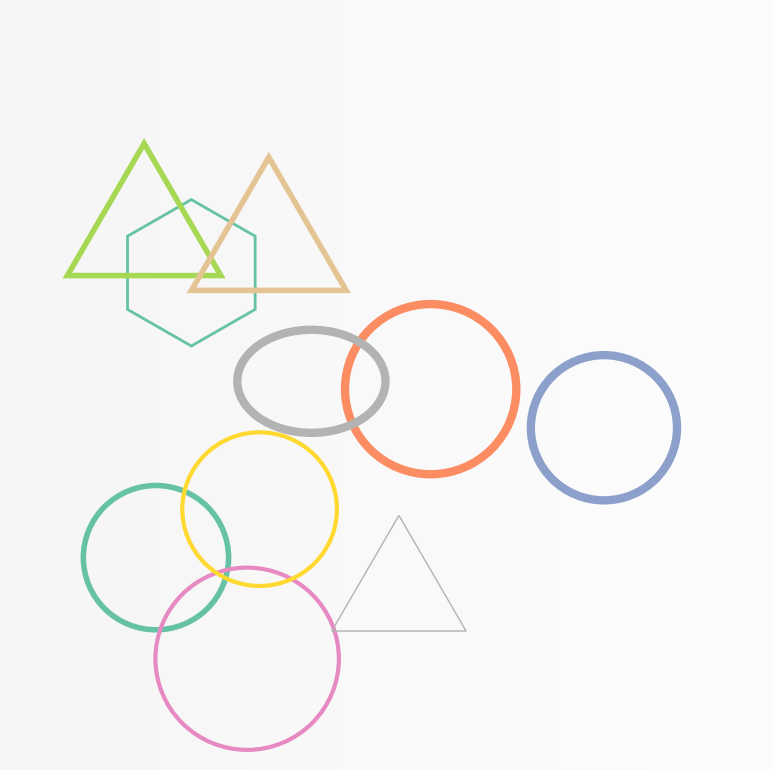[{"shape": "circle", "thickness": 2, "radius": 0.47, "center": [0.201, 0.276]}, {"shape": "hexagon", "thickness": 1, "radius": 0.48, "center": [0.247, 0.646]}, {"shape": "circle", "thickness": 3, "radius": 0.55, "center": [0.556, 0.495]}, {"shape": "circle", "thickness": 3, "radius": 0.47, "center": [0.779, 0.444]}, {"shape": "circle", "thickness": 1.5, "radius": 0.59, "center": [0.319, 0.144]}, {"shape": "triangle", "thickness": 2, "radius": 0.57, "center": [0.186, 0.699]}, {"shape": "circle", "thickness": 1.5, "radius": 0.5, "center": [0.335, 0.339]}, {"shape": "triangle", "thickness": 2, "radius": 0.58, "center": [0.347, 0.681]}, {"shape": "oval", "thickness": 3, "radius": 0.48, "center": [0.402, 0.505]}, {"shape": "triangle", "thickness": 0.5, "radius": 0.5, "center": [0.515, 0.23]}]